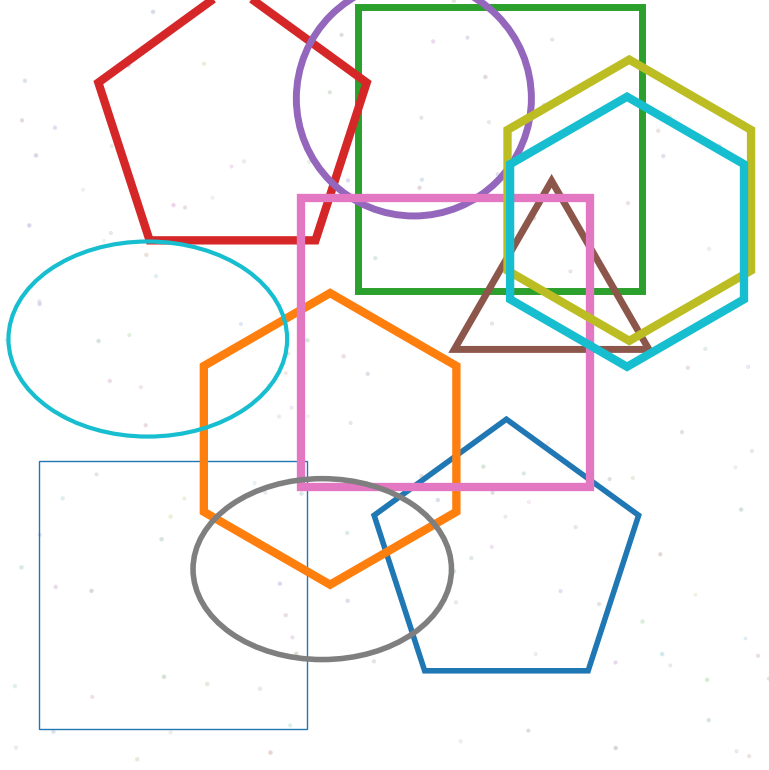[{"shape": "square", "thickness": 0.5, "radius": 0.87, "center": [0.225, 0.227]}, {"shape": "pentagon", "thickness": 2, "radius": 0.9, "center": [0.658, 0.275]}, {"shape": "hexagon", "thickness": 3, "radius": 0.95, "center": [0.429, 0.43]}, {"shape": "square", "thickness": 2.5, "radius": 0.92, "center": [0.649, 0.806]}, {"shape": "pentagon", "thickness": 3, "radius": 0.92, "center": [0.302, 0.836]}, {"shape": "circle", "thickness": 2.5, "radius": 0.76, "center": [0.537, 0.872]}, {"shape": "triangle", "thickness": 2.5, "radius": 0.73, "center": [0.716, 0.619]}, {"shape": "square", "thickness": 3, "radius": 0.94, "center": [0.578, 0.555]}, {"shape": "oval", "thickness": 2, "radius": 0.84, "center": [0.419, 0.261]}, {"shape": "hexagon", "thickness": 3, "radius": 0.91, "center": [0.817, 0.74]}, {"shape": "oval", "thickness": 1.5, "radius": 0.9, "center": [0.192, 0.56]}, {"shape": "hexagon", "thickness": 3, "radius": 0.88, "center": [0.814, 0.699]}]